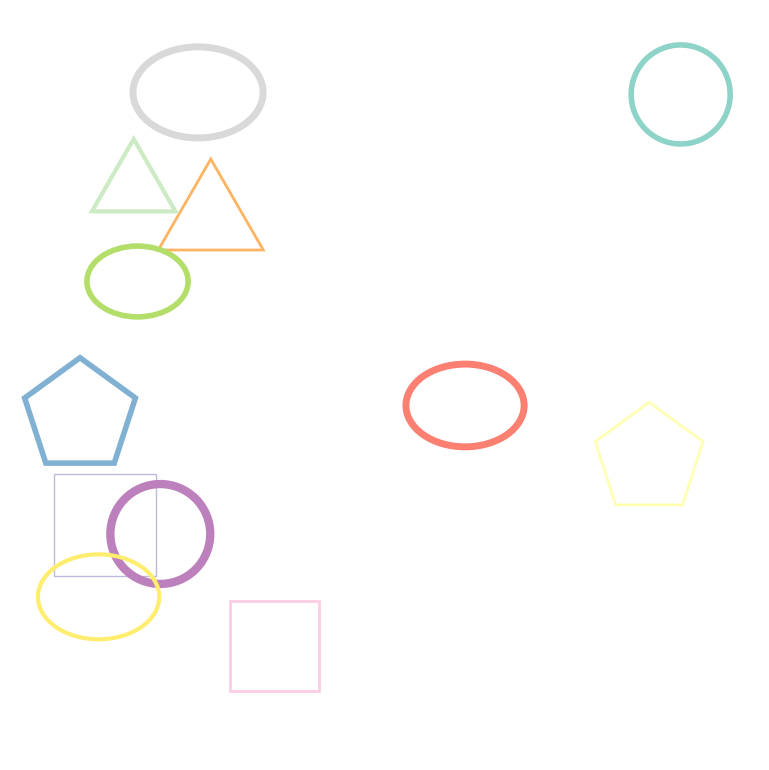[{"shape": "circle", "thickness": 2, "radius": 0.32, "center": [0.884, 0.877]}, {"shape": "pentagon", "thickness": 1, "radius": 0.37, "center": [0.843, 0.404]}, {"shape": "square", "thickness": 0.5, "radius": 0.33, "center": [0.136, 0.318]}, {"shape": "oval", "thickness": 2.5, "radius": 0.38, "center": [0.604, 0.473]}, {"shape": "pentagon", "thickness": 2, "radius": 0.38, "center": [0.104, 0.46]}, {"shape": "triangle", "thickness": 1, "radius": 0.39, "center": [0.274, 0.715]}, {"shape": "oval", "thickness": 2, "radius": 0.33, "center": [0.179, 0.634]}, {"shape": "square", "thickness": 1, "radius": 0.29, "center": [0.357, 0.161]}, {"shape": "oval", "thickness": 2.5, "radius": 0.42, "center": [0.257, 0.88]}, {"shape": "circle", "thickness": 3, "radius": 0.32, "center": [0.208, 0.306]}, {"shape": "triangle", "thickness": 1.5, "radius": 0.31, "center": [0.174, 0.757]}, {"shape": "oval", "thickness": 1.5, "radius": 0.39, "center": [0.128, 0.225]}]